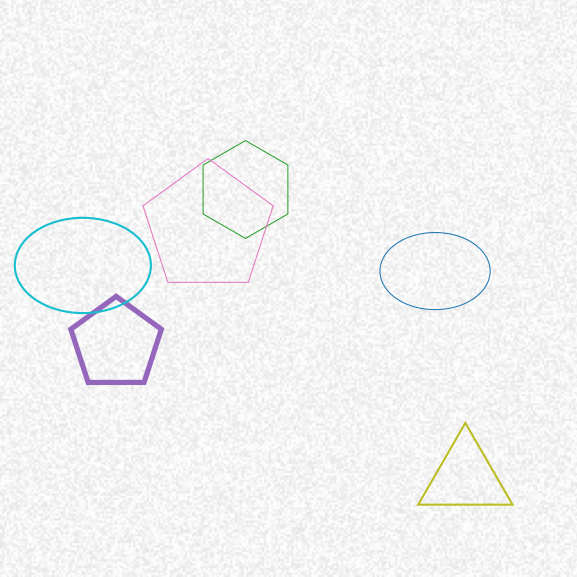[{"shape": "oval", "thickness": 0.5, "radius": 0.48, "center": [0.753, 0.53]}, {"shape": "hexagon", "thickness": 0.5, "radius": 0.42, "center": [0.425, 0.671]}, {"shape": "pentagon", "thickness": 2.5, "radius": 0.41, "center": [0.201, 0.404]}, {"shape": "pentagon", "thickness": 0.5, "radius": 0.59, "center": [0.36, 0.606]}, {"shape": "triangle", "thickness": 1, "radius": 0.47, "center": [0.806, 0.172]}, {"shape": "oval", "thickness": 1, "radius": 0.59, "center": [0.143, 0.539]}]